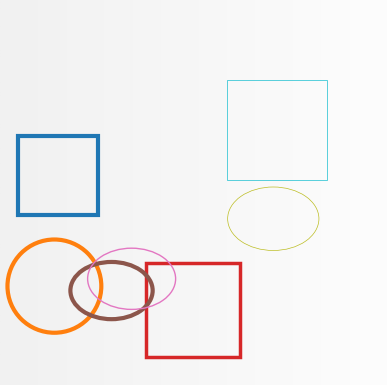[{"shape": "square", "thickness": 3, "radius": 0.52, "center": [0.15, 0.544]}, {"shape": "circle", "thickness": 3, "radius": 0.61, "center": [0.14, 0.257]}, {"shape": "square", "thickness": 2.5, "radius": 0.61, "center": [0.499, 0.194]}, {"shape": "oval", "thickness": 3, "radius": 0.53, "center": [0.288, 0.245]}, {"shape": "oval", "thickness": 1, "radius": 0.57, "center": [0.34, 0.276]}, {"shape": "oval", "thickness": 0.5, "radius": 0.59, "center": [0.705, 0.432]}, {"shape": "square", "thickness": 0.5, "radius": 0.65, "center": [0.715, 0.663]}]